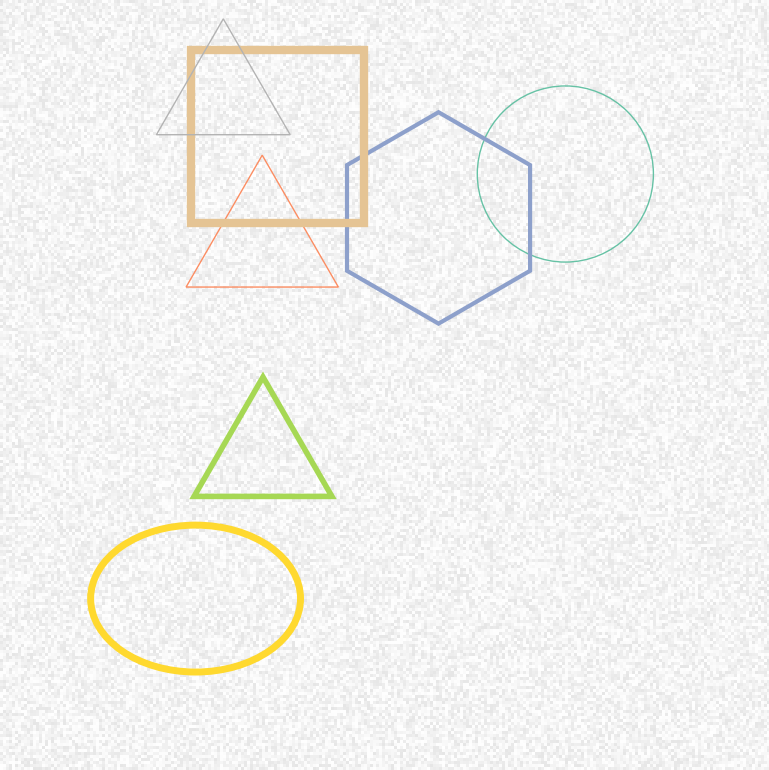[{"shape": "circle", "thickness": 0.5, "radius": 0.57, "center": [0.734, 0.774]}, {"shape": "triangle", "thickness": 0.5, "radius": 0.57, "center": [0.341, 0.684]}, {"shape": "hexagon", "thickness": 1.5, "radius": 0.69, "center": [0.57, 0.717]}, {"shape": "triangle", "thickness": 2, "radius": 0.52, "center": [0.342, 0.407]}, {"shape": "oval", "thickness": 2.5, "radius": 0.68, "center": [0.254, 0.223]}, {"shape": "square", "thickness": 3, "radius": 0.56, "center": [0.361, 0.823]}, {"shape": "triangle", "thickness": 0.5, "radius": 0.5, "center": [0.29, 0.875]}]